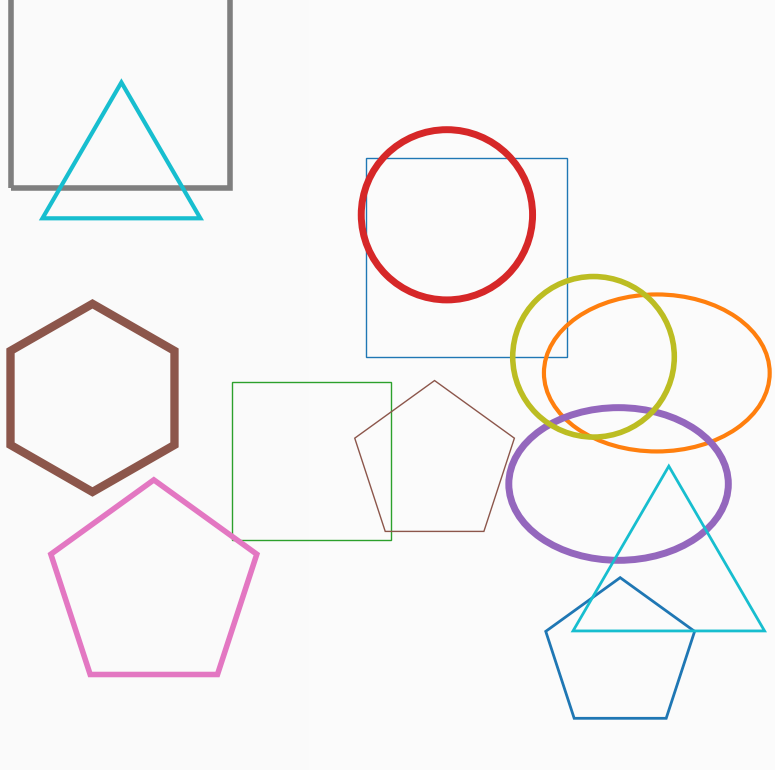[{"shape": "square", "thickness": 0.5, "radius": 0.65, "center": [0.602, 0.665]}, {"shape": "pentagon", "thickness": 1, "radius": 0.5, "center": [0.8, 0.149]}, {"shape": "oval", "thickness": 1.5, "radius": 0.73, "center": [0.847, 0.516]}, {"shape": "square", "thickness": 0.5, "radius": 0.51, "center": [0.401, 0.402]}, {"shape": "circle", "thickness": 2.5, "radius": 0.55, "center": [0.577, 0.721]}, {"shape": "oval", "thickness": 2.5, "radius": 0.71, "center": [0.798, 0.371]}, {"shape": "hexagon", "thickness": 3, "radius": 0.61, "center": [0.119, 0.483]}, {"shape": "pentagon", "thickness": 0.5, "radius": 0.54, "center": [0.561, 0.397]}, {"shape": "pentagon", "thickness": 2, "radius": 0.7, "center": [0.198, 0.237]}, {"shape": "square", "thickness": 2, "radius": 0.71, "center": [0.156, 0.897]}, {"shape": "circle", "thickness": 2, "radius": 0.52, "center": [0.766, 0.537]}, {"shape": "triangle", "thickness": 1, "radius": 0.71, "center": [0.863, 0.252]}, {"shape": "triangle", "thickness": 1.5, "radius": 0.59, "center": [0.157, 0.775]}]